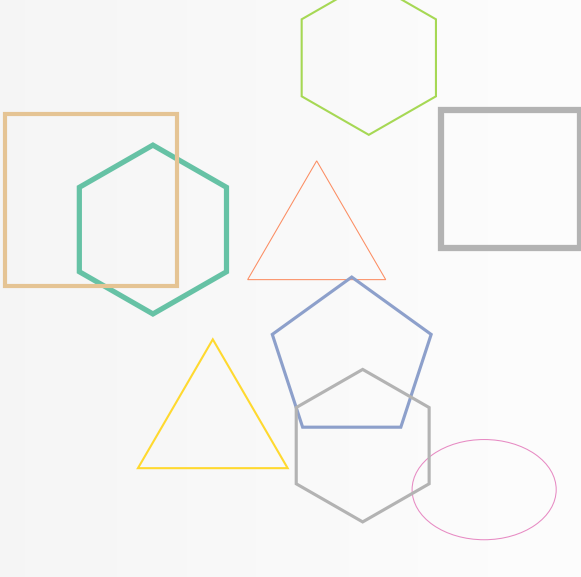[{"shape": "hexagon", "thickness": 2.5, "radius": 0.73, "center": [0.263, 0.602]}, {"shape": "triangle", "thickness": 0.5, "radius": 0.69, "center": [0.545, 0.583]}, {"shape": "pentagon", "thickness": 1.5, "radius": 0.72, "center": [0.605, 0.376]}, {"shape": "oval", "thickness": 0.5, "radius": 0.62, "center": [0.833, 0.151]}, {"shape": "hexagon", "thickness": 1, "radius": 0.67, "center": [0.635, 0.899]}, {"shape": "triangle", "thickness": 1, "radius": 0.74, "center": [0.366, 0.263]}, {"shape": "square", "thickness": 2, "radius": 0.74, "center": [0.156, 0.653]}, {"shape": "square", "thickness": 3, "radius": 0.6, "center": [0.878, 0.69]}, {"shape": "hexagon", "thickness": 1.5, "radius": 0.66, "center": [0.624, 0.227]}]